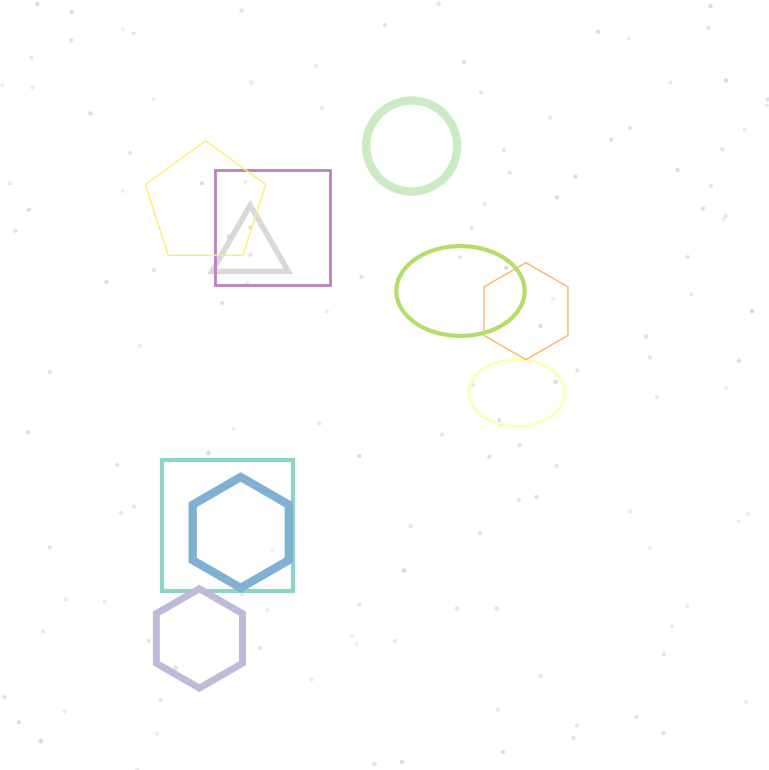[{"shape": "square", "thickness": 1.5, "radius": 0.43, "center": [0.295, 0.317]}, {"shape": "oval", "thickness": 1, "radius": 0.31, "center": [0.671, 0.49]}, {"shape": "hexagon", "thickness": 2.5, "radius": 0.32, "center": [0.259, 0.171]}, {"shape": "hexagon", "thickness": 3, "radius": 0.36, "center": [0.313, 0.309]}, {"shape": "hexagon", "thickness": 0.5, "radius": 0.31, "center": [0.683, 0.596]}, {"shape": "oval", "thickness": 1.5, "radius": 0.42, "center": [0.598, 0.622]}, {"shape": "triangle", "thickness": 2, "radius": 0.29, "center": [0.325, 0.676]}, {"shape": "square", "thickness": 1, "radius": 0.37, "center": [0.354, 0.705]}, {"shape": "circle", "thickness": 3, "radius": 0.3, "center": [0.535, 0.81]}, {"shape": "pentagon", "thickness": 0.5, "radius": 0.41, "center": [0.267, 0.735]}]